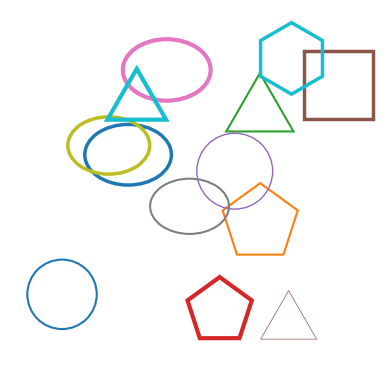[{"shape": "circle", "thickness": 1.5, "radius": 0.45, "center": [0.161, 0.235]}, {"shape": "oval", "thickness": 2.5, "radius": 0.56, "center": [0.333, 0.598]}, {"shape": "pentagon", "thickness": 1.5, "radius": 0.51, "center": [0.676, 0.422]}, {"shape": "triangle", "thickness": 1.5, "radius": 0.5, "center": [0.675, 0.709]}, {"shape": "pentagon", "thickness": 3, "radius": 0.44, "center": [0.571, 0.193]}, {"shape": "circle", "thickness": 1, "radius": 0.49, "center": [0.61, 0.555]}, {"shape": "triangle", "thickness": 0.5, "radius": 0.42, "center": [0.75, 0.161]}, {"shape": "square", "thickness": 2.5, "radius": 0.45, "center": [0.879, 0.78]}, {"shape": "oval", "thickness": 3, "radius": 0.57, "center": [0.433, 0.818]}, {"shape": "oval", "thickness": 1.5, "radius": 0.51, "center": [0.492, 0.464]}, {"shape": "oval", "thickness": 2.5, "radius": 0.53, "center": [0.283, 0.622]}, {"shape": "hexagon", "thickness": 2.5, "radius": 0.46, "center": [0.757, 0.848]}, {"shape": "triangle", "thickness": 3, "radius": 0.44, "center": [0.355, 0.733]}]